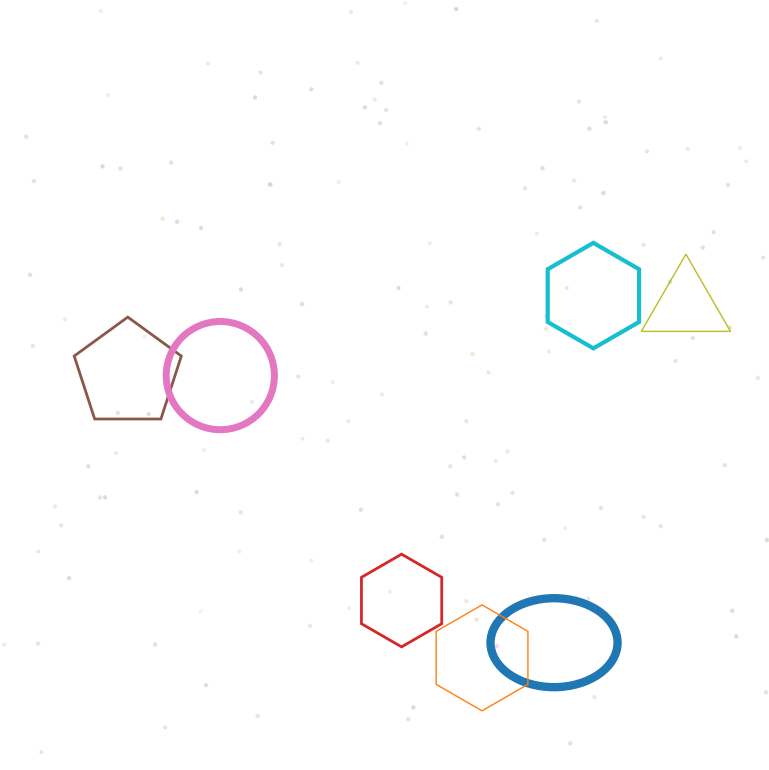[{"shape": "oval", "thickness": 3, "radius": 0.41, "center": [0.72, 0.165]}, {"shape": "hexagon", "thickness": 0.5, "radius": 0.34, "center": [0.626, 0.146]}, {"shape": "hexagon", "thickness": 1, "radius": 0.3, "center": [0.522, 0.22]}, {"shape": "pentagon", "thickness": 1, "radius": 0.37, "center": [0.166, 0.515]}, {"shape": "circle", "thickness": 2.5, "radius": 0.35, "center": [0.286, 0.512]}, {"shape": "triangle", "thickness": 0.5, "radius": 0.33, "center": [0.891, 0.603]}, {"shape": "hexagon", "thickness": 1.5, "radius": 0.34, "center": [0.771, 0.616]}]